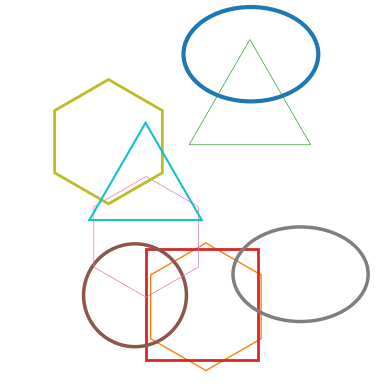[{"shape": "oval", "thickness": 3, "radius": 0.88, "center": [0.652, 0.859]}, {"shape": "hexagon", "thickness": 1, "radius": 0.83, "center": [0.535, 0.203]}, {"shape": "triangle", "thickness": 0.5, "radius": 0.91, "center": [0.649, 0.715]}, {"shape": "square", "thickness": 2, "radius": 0.73, "center": [0.525, 0.209]}, {"shape": "circle", "thickness": 2.5, "radius": 0.67, "center": [0.351, 0.233]}, {"shape": "hexagon", "thickness": 0.5, "radius": 0.78, "center": [0.379, 0.385]}, {"shape": "oval", "thickness": 2.5, "radius": 0.88, "center": [0.781, 0.288]}, {"shape": "hexagon", "thickness": 2, "radius": 0.81, "center": [0.282, 0.632]}, {"shape": "triangle", "thickness": 1.5, "radius": 0.84, "center": [0.378, 0.513]}]